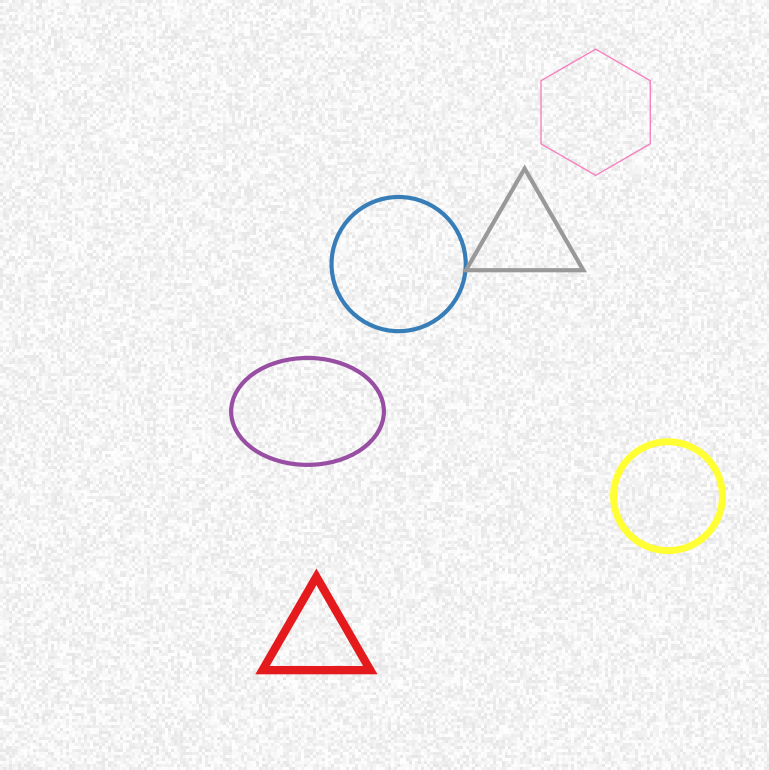[{"shape": "triangle", "thickness": 3, "radius": 0.4, "center": [0.411, 0.17]}, {"shape": "circle", "thickness": 1.5, "radius": 0.44, "center": [0.518, 0.657]}, {"shape": "oval", "thickness": 1.5, "radius": 0.5, "center": [0.399, 0.466]}, {"shape": "circle", "thickness": 2.5, "radius": 0.35, "center": [0.868, 0.356]}, {"shape": "hexagon", "thickness": 0.5, "radius": 0.41, "center": [0.774, 0.854]}, {"shape": "triangle", "thickness": 1.5, "radius": 0.44, "center": [0.681, 0.693]}]